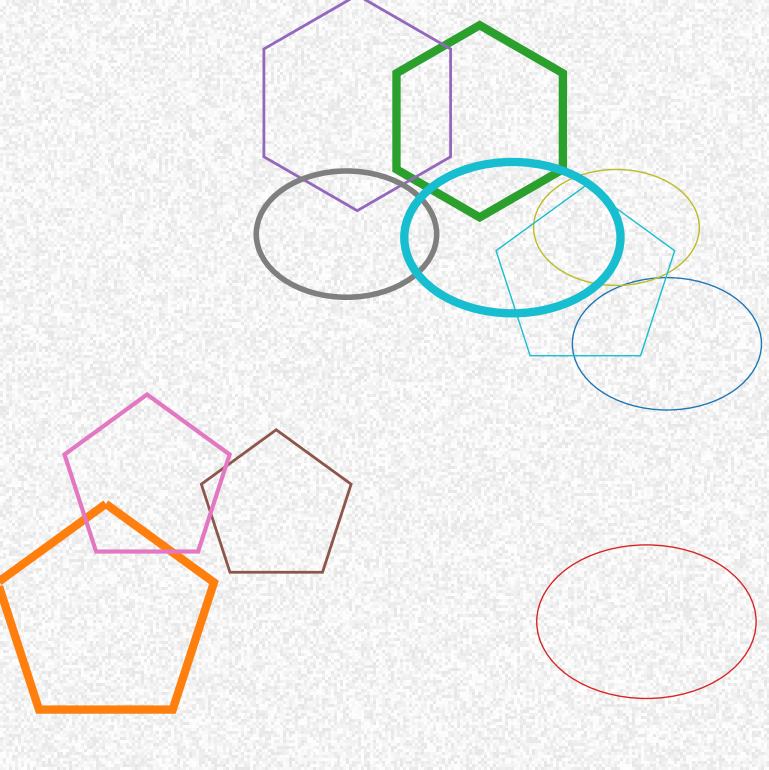[{"shape": "oval", "thickness": 0.5, "radius": 0.61, "center": [0.866, 0.554]}, {"shape": "pentagon", "thickness": 3, "radius": 0.74, "center": [0.137, 0.198]}, {"shape": "hexagon", "thickness": 3, "radius": 0.62, "center": [0.623, 0.842]}, {"shape": "oval", "thickness": 0.5, "radius": 0.71, "center": [0.84, 0.193]}, {"shape": "hexagon", "thickness": 1, "radius": 0.7, "center": [0.464, 0.866]}, {"shape": "pentagon", "thickness": 1, "radius": 0.51, "center": [0.359, 0.34]}, {"shape": "pentagon", "thickness": 1.5, "radius": 0.56, "center": [0.191, 0.375]}, {"shape": "oval", "thickness": 2, "radius": 0.59, "center": [0.45, 0.696]}, {"shape": "oval", "thickness": 0.5, "radius": 0.54, "center": [0.801, 0.705]}, {"shape": "oval", "thickness": 3, "radius": 0.7, "center": [0.665, 0.691]}, {"shape": "pentagon", "thickness": 0.5, "radius": 0.61, "center": [0.76, 0.637]}]